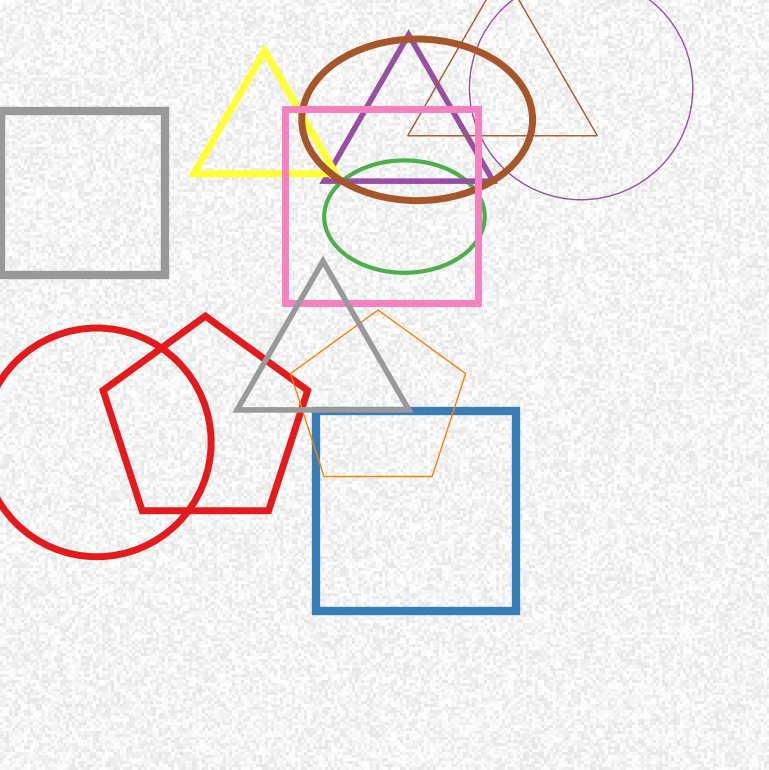[{"shape": "circle", "thickness": 2.5, "radius": 0.74, "center": [0.126, 0.425]}, {"shape": "pentagon", "thickness": 2.5, "radius": 0.7, "center": [0.267, 0.45]}, {"shape": "square", "thickness": 3, "radius": 0.65, "center": [0.54, 0.337]}, {"shape": "oval", "thickness": 1.5, "radius": 0.52, "center": [0.525, 0.719]}, {"shape": "circle", "thickness": 0.5, "radius": 0.73, "center": [0.755, 0.886]}, {"shape": "triangle", "thickness": 2, "radius": 0.63, "center": [0.531, 0.828]}, {"shape": "pentagon", "thickness": 0.5, "radius": 0.6, "center": [0.491, 0.478]}, {"shape": "triangle", "thickness": 2.5, "radius": 0.53, "center": [0.344, 0.828]}, {"shape": "oval", "thickness": 2.5, "radius": 0.75, "center": [0.542, 0.844]}, {"shape": "triangle", "thickness": 0.5, "radius": 0.71, "center": [0.653, 0.895]}, {"shape": "square", "thickness": 2.5, "radius": 0.63, "center": [0.495, 0.733]}, {"shape": "triangle", "thickness": 2, "radius": 0.64, "center": [0.419, 0.532]}, {"shape": "square", "thickness": 3, "radius": 0.53, "center": [0.108, 0.749]}]